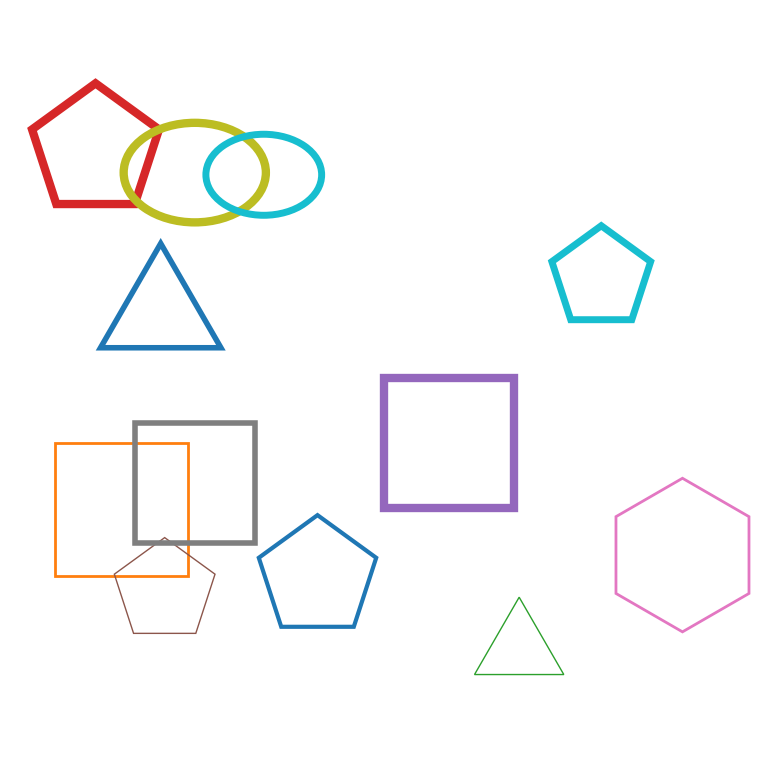[{"shape": "triangle", "thickness": 2, "radius": 0.45, "center": [0.209, 0.594]}, {"shape": "pentagon", "thickness": 1.5, "radius": 0.4, "center": [0.412, 0.251]}, {"shape": "square", "thickness": 1, "radius": 0.43, "center": [0.158, 0.338]}, {"shape": "triangle", "thickness": 0.5, "radius": 0.33, "center": [0.674, 0.157]}, {"shape": "pentagon", "thickness": 3, "radius": 0.43, "center": [0.124, 0.805]}, {"shape": "square", "thickness": 3, "radius": 0.42, "center": [0.583, 0.425]}, {"shape": "pentagon", "thickness": 0.5, "radius": 0.34, "center": [0.214, 0.233]}, {"shape": "hexagon", "thickness": 1, "radius": 0.5, "center": [0.886, 0.279]}, {"shape": "square", "thickness": 2, "radius": 0.39, "center": [0.253, 0.373]}, {"shape": "oval", "thickness": 3, "radius": 0.46, "center": [0.253, 0.776]}, {"shape": "pentagon", "thickness": 2.5, "radius": 0.34, "center": [0.781, 0.639]}, {"shape": "oval", "thickness": 2.5, "radius": 0.38, "center": [0.343, 0.773]}]